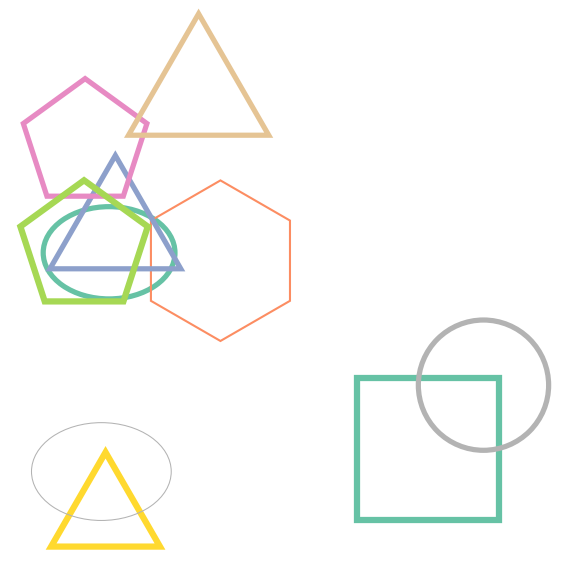[{"shape": "square", "thickness": 3, "radius": 0.61, "center": [0.741, 0.222]}, {"shape": "oval", "thickness": 2.5, "radius": 0.57, "center": [0.189, 0.561]}, {"shape": "hexagon", "thickness": 1, "radius": 0.7, "center": [0.382, 0.548]}, {"shape": "triangle", "thickness": 2.5, "radius": 0.65, "center": [0.2, 0.599]}, {"shape": "pentagon", "thickness": 2.5, "radius": 0.56, "center": [0.147, 0.75]}, {"shape": "pentagon", "thickness": 3, "radius": 0.58, "center": [0.146, 0.571]}, {"shape": "triangle", "thickness": 3, "radius": 0.54, "center": [0.183, 0.107]}, {"shape": "triangle", "thickness": 2.5, "radius": 0.7, "center": [0.344, 0.835]}, {"shape": "circle", "thickness": 2.5, "radius": 0.56, "center": [0.837, 0.332]}, {"shape": "oval", "thickness": 0.5, "radius": 0.6, "center": [0.176, 0.183]}]